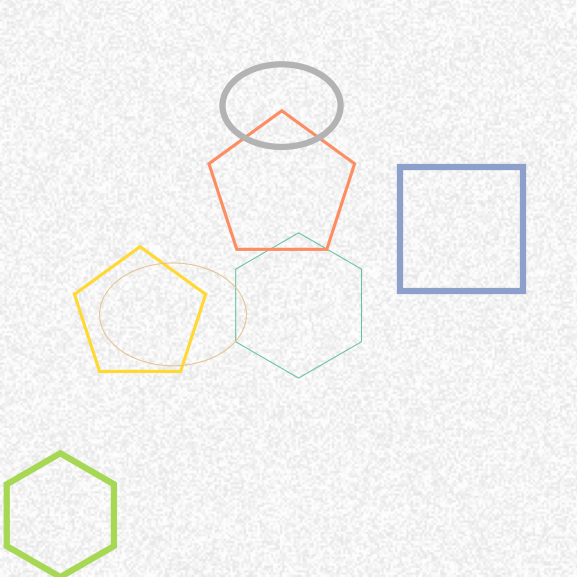[{"shape": "hexagon", "thickness": 0.5, "radius": 0.63, "center": [0.517, 0.47]}, {"shape": "pentagon", "thickness": 1.5, "radius": 0.66, "center": [0.488, 0.675]}, {"shape": "square", "thickness": 3, "radius": 0.53, "center": [0.799, 0.603]}, {"shape": "hexagon", "thickness": 3, "radius": 0.54, "center": [0.104, 0.107]}, {"shape": "pentagon", "thickness": 1.5, "radius": 0.6, "center": [0.243, 0.453]}, {"shape": "oval", "thickness": 0.5, "radius": 0.64, "center": [0.3, 0.455]}, {"shape": "oval", "thickness": 3, "radius": 0.51, "center": [0.488, 0.816]}]